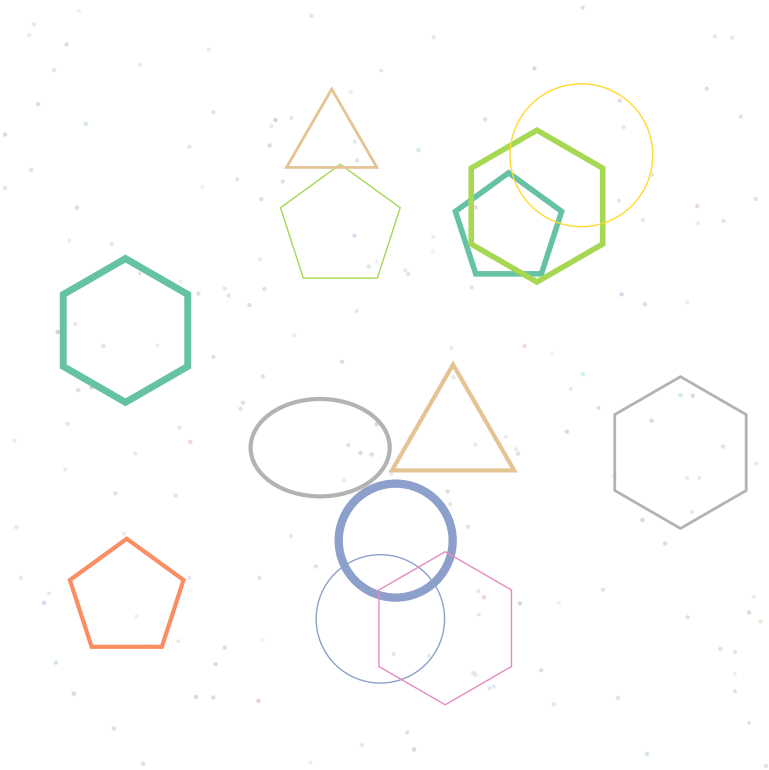[{"shape": "hexagon", "thickness": 2.5, "radius": 0.47, "center": [0.163, 0.571]}, {"shape": "pentagon", "thickness": 2, "radius": 0.36, "center": [0.66, 0.703]}, {"shape": "pentagon", "thickness": 1.5, "radius": 0.39, "center": [0.165, 0.223]}, {"shape": "circle", "thickness": 3, "radius": 0.37, "center": [0.514, 0.298]}, {"shape": "circle", "thickness": 0.5, "radius": 0.42, "center": [0.494, 0.196]}, {"shape": "hexagon", "thickness": 0.5, "radius": 0.5, "center": [0.578, 0.184]}, {"shape": "hexagon", "thickness": 2, "radius": 0.49, "center": [0.697, 0.732]}, {"shape": "pentagon", "thickness": 0.5, "radius": 0.41, "center": [0.442, 0.705]}, {"shape": "circle", "thickness": 0.5, "radius": 0.46, "center": [0.755, 0.798]}, {"shape": "triangle", "thickness": 1, "radius": 0.34, "center": [0.431, 0.816]}, {"shape": "triangle", "thickness": 1.5, "radius": 0.46, "center": [0.588, 0.435]}, {"shape": "hexagon", "thickness": 1, "radius": 0.49, "center": [0.884, 0.412]}, {"shape": "oval", "thickness": 1.5, "radius": 0.45, "center": [0.416, 0.419]}]